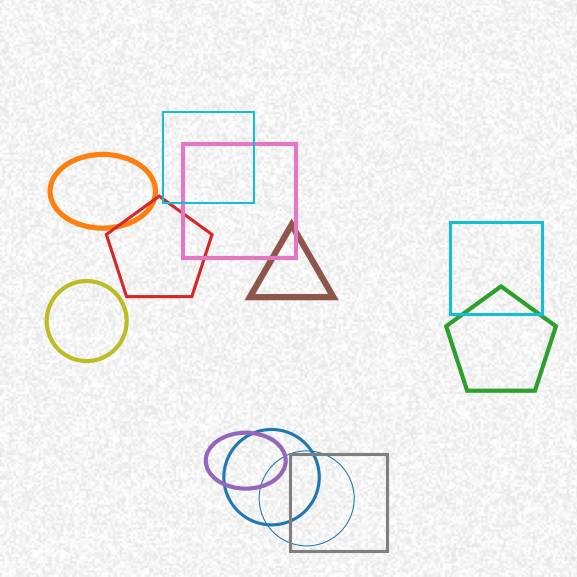[{"shape": "circle", "thickness": 0.5, "radius": 0.41, "center": [0.531, 0.136]}, {"shape": "circle", "thickness": 1.5, "radius": 0.41, "center": [0.47, 0.173]}, {"shape": "oval", "thickness": 2.5, "radius": 0.46, "center": [0.178, 0.668]}, {"shape": "pentagon", "thickness": 2, "radius": 0.5, "center": [0.868, 0.403]}, {"shape": "pentagon", "thickness": 1.5, "radius": 0.48, "center": [0.276, 0.563]}, {"shape": "oval", "thickness": 2, "radius": 0.35, "center": [0.426, 0.201]}, {"shape": "triangle", "thickness": 3, "radius": 0.42, "center": [0.505, 0.526]}, {"shape": "square", "thickness": 2, "radius": 0.49, "center": [0.415, 0.651]}, {"shape": "square", "thickness": 1.5, "radius": 0.42, "center": [0.586, 0.129]}, {"shape": "circle", "thickness": 2, "radius": 0.35, "center": [0.15, 0.443]}, {"shape": "square", "thickness": 1, "radius": 0.39, "center": [0.361, 0.727]}, {"shape": "square", "thickness": 1.5, "radius": 0.4, "center": [0.859, 0.535]}]